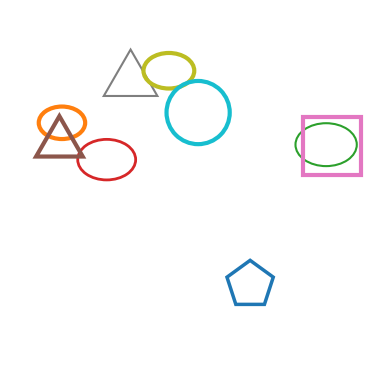[{"shape": "pentagon", "thickness": 2.5, "radius": 0.32, "center": [0.65, 0.261]}, {"shape": "oval", "thickness": 3, "radius": 0.3, "center": [0.161, 0.681]}, {"shape": "oval", "thickness": 1.5, "radius": 0.4, "center": [0.847, 0.624]}, {"shape": "oval", "thickness": 2, "radius": 0.38, "center": [0.277, 0.585]}, {"shape": "triangle", "thickness": 3, "radius": 0.35, "center": [0.154, 0.628]}, {"shape": "square", "thickness": 3, "radius": 0.38, "center": [0.863, 0.621]}, {"shape": "triangle", "thickness": 1.5, "radius": 0.4, "center": [0.339, 0.791]}, {"shape": "oval", "thickness": 3, "radius": 0.33, "center": [0.439, 0.816]}, {"shape": "circle", "thickness": 3, "radius": 0.41, "center": [0.515, 0.708]}]